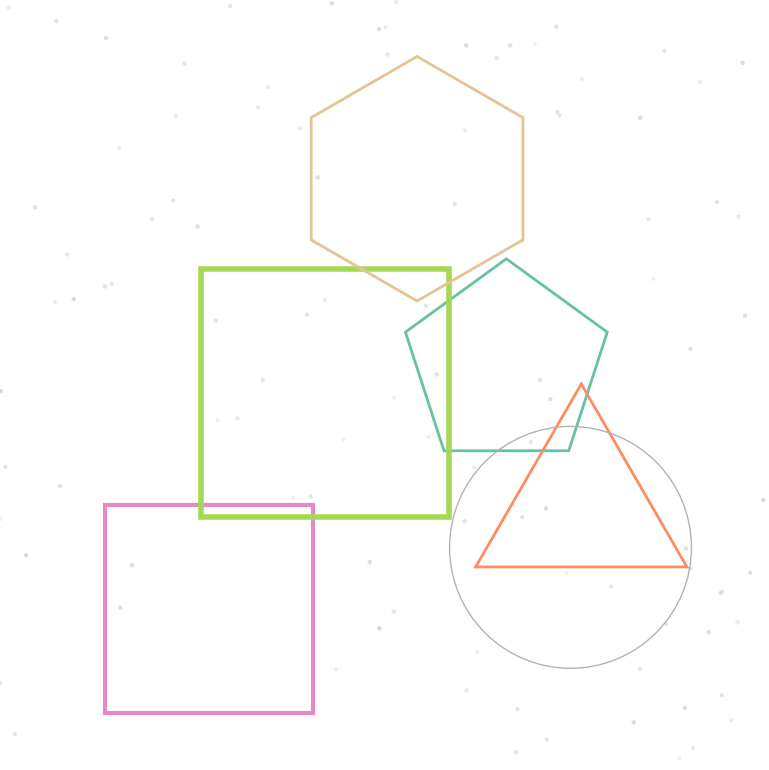[{"shape": "pentagon", "thickness": 1, "radius": 0.69, "center": [0.658, 0.526]}, {"shape": "triangle", "thickness": 1, "radius": 0.79, "center": [0.755, 0.343]}, {"shape": "square", "thickness": 1.5, "radius": 0.67, "center": [0.272, 0.209]}, {"shape": "square", "thickness": 2, "radius": 0.81, "center": [0.422, 0.489]}, {"shape": "hexagon", "thickness": 1, "radius": 0.79, "center": [0.542, 0.768]}, {"shape": "circle", "thickness": 0.5, "radius": 0.79, "center": [0.741, 0.289]}]